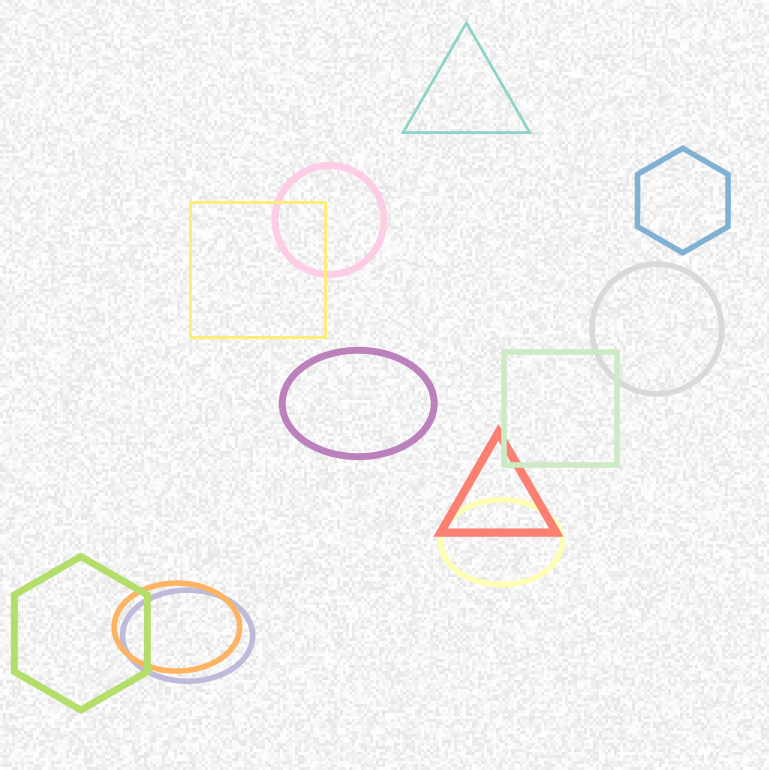[{"shape": "triangle", "thickness": 1, "radius": 0.48, "center": [0.606, 0.875]}, {"shape": "oval", "thickness": 2, "radius": 0.39, "center": [0.651, 0.296]}, {"shape": "oval", "thickness": 2, "radius": 0.42, "center": [0.244, 0.174]}, {"shape": "triangle", "thickness": 3, "radius": 0.43, "center": [0.647, 0.352]}, {"shape": "hexagon", "thickness": 2, "radius": 0.34, "center": [0.887, 0.74]}, {"shape": "oval", "thickness": 2, "radius": 0.41, "center": [0.23, 0.186]}, {"shape": "hexagon", "thickness": 2.5, "radius": 0.5, "center": [0.105, 0.178]}, {"shape": "circle", "thickness": 2.5, "radius": 0.35, "center": [0.428, 0.714]}, {"shape": "circle", "thickness": 2, "radius": 0.42, "center": [0.853, 0.573]}, {"shape": "oval", "thickness": 2.5, "radius": 0.49, "center": [0.465, 0.476]}, {"shape": "square", "thickness": 2, "radius": 0.37, "center": [0.728, 0.47]}, {"shape": "square", "thickness": 1, "radius": 0.44, "center": [0.335, 0.65]}]